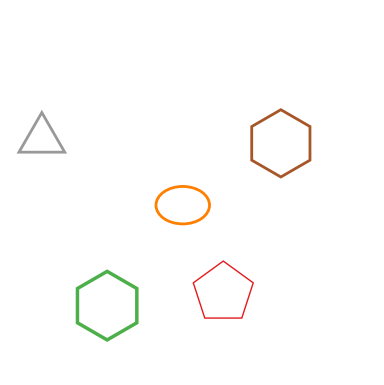[{"shape": "pentagon", "thickness": 1, "radius": 0.41, "center": [0.58, 0.24]}, {"shape": "hexagon", "thickness": 2.5, "radius": 0.45, "center": [0.278, 0.206]}, {"shape": "oval", "thickness": 2, "radius": 0.35, "center": [0.475, 0.467]}, {"shape": "hexagon", "thickness": 2, "radius": 0.44, "center": [0.729, 0.628]}, {"shape": "triangle", "thickness": 2, "radius": 0.34, "center": [0.109, 0.639]}]